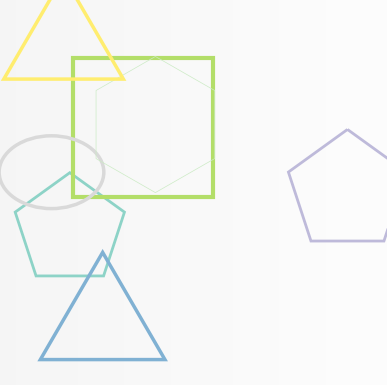[{"shape": "pentagon", "thickness": 2, "radius": 0.74, "center": [0.18, 0.403]}, {"shape": "pentagon", "thickness": 2, "radius": 0.8, "center": [0.897, 0.504]}, {"shape": "triangle", "thickness": 2.5, "radius": 0.93, "center": [0.265, 0.159]}, {"shape": "square", "thickness": 3, "radius": 0.9, "center": [0.369, 0.668]}, {"shape": "oval", "thickness": 2.5, "radius": 0.68, "center": [0.133, 0.553]}, {"shape": "hexagon", "thickness": 0.5, "radius": 0.88, "center": [0.401, 0.677]}, {"shape": "triangle", "thickness": 2.5, "radius": 0.89, "center": [0.164, 0.884]}]